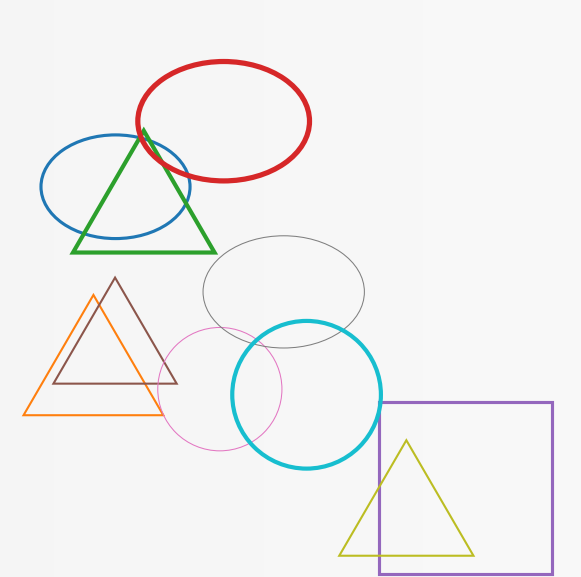[{"shape": "oval", "thickness": 1.5, "radius": 0.64, "center": [0.199, 0.676]}, {"shape": "triangle", "thickness": 1, "radius": 0.69, "center": [0.161, 0.35]}, {"shape": "triangle", "thickness": 2, "radius": 0.7, "center": [0.247, 0.632]}, {"shape": "oval", "thickness": 2.5, "radius": 0.74, "center": [0.385, 0.789]}, {"shape": "square", "thickness": 1.5, "radius": 0.75, "center": [0.801, 0.155]}, {"shape": "triangle", "thickness": 1, "radius": 0.61, "center": [0.198, 0.396]}, {"shape": "circle", "thickness": 0.5, "radius": 0.53, "center": [0.378, 0.325]}, {"shape": "oval", "thickness": 0.5, "radius": 0.69, "center": [0.488, 0.494]}, {"shape": "triangle", "thickness": 1, "radius": 0.67, "center": [0.699, 0.103]}, {"shape": "circle", "thickness": 2, "radius": 0.64, "center": [0.527, 0.316]}]